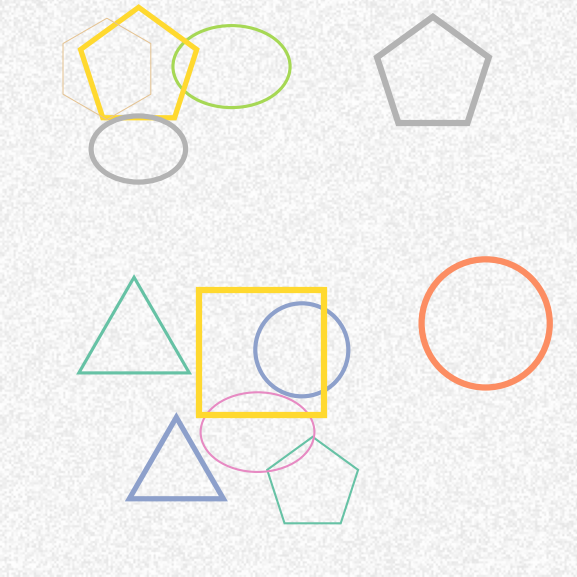[{"shape": "triangle", "thickness": 1.5, "radius": 0.55, "center": [0.232, 0.409]}, {"shape": "pentagon", "thickness": 1, "radius": 0.41, "center": [0.541, 0.16]}, {"shape": "circle", "thickness": 3, "radius": 0.55, "center": [0.841, 0.439]}, {"shape": "circle", "thickness": 2, "radius": 0.4, "center": [0.523, 0.393]}, {"shape": "triangle", "thickness": 2.5, "radius": 0.47, "center": [0.305, 0.182]}, {"shape": "oval", "thickness": 1, "radius": 0.49, "center": [0.446, 0.251]}, {"shape": "oval", "thickness": 1.5, "radius": 0.51, "center": [0.401, 0.884]}, {"shape": "square", "thickness": 3, "radius": 0.54, "center": [0.453, 0.389]}, {"shape": "pentagon", "thickness": 2.5, "radius": 0.53, "center": [0.24, 0.881]}, {"shape": "hexagon", "thickness": 0.5, "radius": 0.44, "center": [0.185, 0.88]}, {"shape": "oval", "thickness": 2.5, "radius": 0.41, "center": [0.24, 0.741]}, {"shape": "pentagon", "thickness": 3, "radius": 0.51, "center": [0.75, 0.868]}]